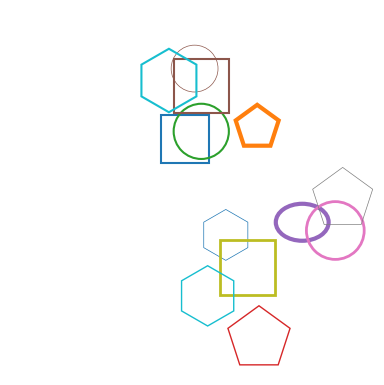[{"shape": "square", "thickness": 1.5, "radius": 0.31, "center": [0.48, 0.64]}, {"shape": "hexagon", "thickness": 0.5, "radius": 0.33, "center": [0.586, 0.39]}, {"shape": "pentagon", "thickness": 3, "radius": 0.29, "center": [0.668, 0.669]}, {"shape": "circle", "thickness": 1.5, "radius": 0.36, "center": [0.523, 0.659]}, {"shape": "pentagon", "thickness": 1, "radius": 0.42, "center": [0.673, 0.121]}, {"shape": "oval", "thickness": 3, "radius": 0.34, "center": [0.785, 0.423]}, {"shape": "circle", "thickness": 0.5, "radius": 0.3, "center": [0.505, 0.822]}, {"shape": "square", "thickness": 1.5, "radius": 0.35, "center": [0.524, 0.776]}, {"shape": "circle", "thickness": 2, "radius": 0.38, "center": [0.871, 0.401]}, {"shape": "pentagon", "thickness": 0.5, "radius": 0.41, "center": [0.89, 0.483]}, {"shape": "square", "thickness": 2, "radius": 0.36, "center": [0.643, 0.305]}, {"shape": "hexagon", "thickness": 1, "radius": 0.39, "center": [0.539, 0.232]}, {"shape": "hexagon", "thickness": 1.5, "radius": 0.41, "center": [0.439, 0.791]}]